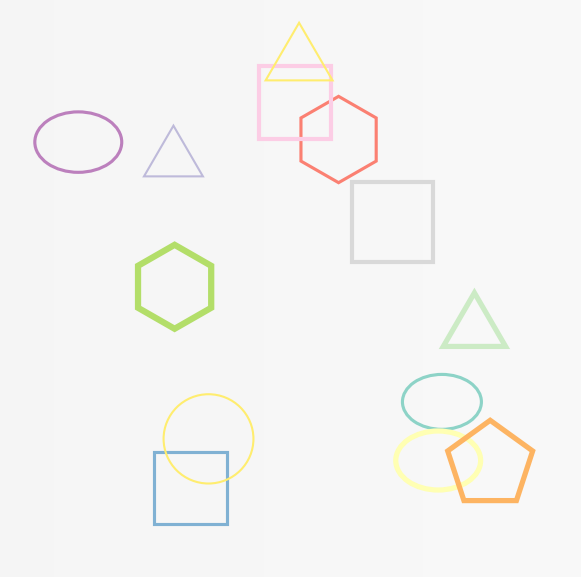[{"shape": "oval", "thickness": 1.5, "radius": 0.34, "center": [0.76, 0.303]}, {"shape": "oval", "thickness": 2.5, "radius": 0.36, "center": [0.754, 0.202]}, {"shape": "triangle", "thickness": 1, "radius": 0.29, "center": [0.298, 0.723]}, {"shape": "hexagon", "thickness": 1.5, "radius": 0.37, "center": [0.582, 0.758]}, {"shape": "square", "thickness": 1.5, "radius": 0.31, "center": [0.328, 0.155]}, {"shape": "pentagon", "thickness": 2.5, "radius": 0.38, "center": [0.843, 0.194]}, {"shape": "hexagon", "thickness": 3, "radius": 0.36, "center": [0.3, 0.503]}, {"shape": "square", "thickness": 2, "radius": 0.31, "center": [0.507, 0.821]}, {"shape": "square", "thickness": 2, "radius": 0.35, "center": [0.675, 0.615]}, {"shape": "oval", "thickness": 1.5, "radius": 0.37, "center": [0.135, 0.753]}, {"shape": "triangle", "thickness": 2.5, "radius": 0.31, "center": [0.816, 0.43]}, {"shape": "circle", "thickness": 1, "radius": 0.39, "center": [0.359, 0.239]}, {"shape": "triangle", "thickness": 1, "radius": 0.33, "center": [0.515, 0.893]}]